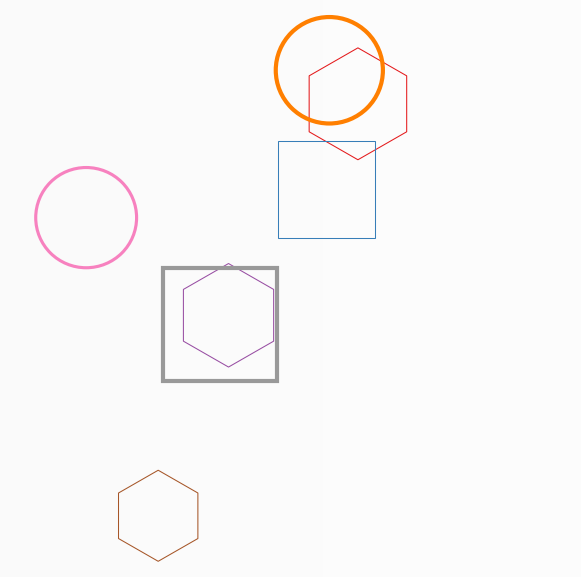[{"shape": "hexagon", "thickness": 0.5, "radius": 0.48, "center": [0.616, 0.819]}, {"shape": "square", "thickness": 0.5, "radius": 0.42, "center": [0.562, 0.671]}, {"shape": "hexagon", "thickness": 0.5, "radius": 0.45, "center": [0.393, 0.453]}, {"shape": "circle", "thickness": 2, "radius": 0.46, "center": [0.567, 0.877]}, {"shape": "hexagon", "thickness": 0.5, "radius": 0.39, "center": [0.272, 0.106]}, {"shape": "circle", "thickness": 1.5, "radius": 0.43, "center": [0.148, 0.622]}, {"shape": "square", "thickness": 2, "radius": 0.49, "center": [0.378, 0.437]}]